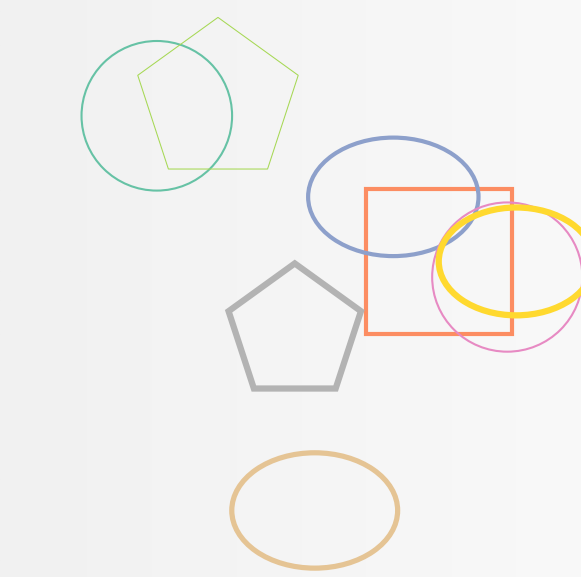[{"shape": "circle", "thickness": 1, "radius": 0.65, "center": [0.27, 0.799]}, {"shape": "square", "thickness": 2, "radius": 0.62, "center": [0.755, 0.546]}, {"shape": "oval", "thickness": 2, "radius": 0.73, "center": [0.677, 0.658]}, {"shape": "circle", "thickness": 1, "radius": 0.65, "center": [0.873, 0.519]}, {"shape": "pentagon", "thickness": 0.5, "radius": 0.73, "center": [0.375, 0.824]}, {"shape": "oval", "thickness": 3, "radius": 0.67, "center": [0.888, 0.546]}, {"shape": "oval", "thickness": 2.5, "radius": 0.71, "center": [0.541, 0.115]}, {"shape": "pentagon", "thickness": 3, "radius": 0.6, "center": [0.507, 0.423]}]